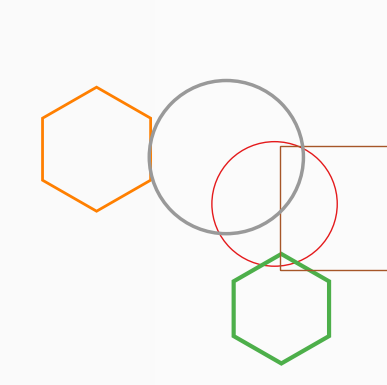[{"shape": "circle", "thickness": 1, "radius": 0.81, "center": [0.709, 0.47]}, {"shape": "hexagon", "thickness": 3, "radius": 0.71, "center": [0.726, 0.198]}, {"shape": "hexagon", "thickness": 2, "radius": 0.81, "center": [0.249, 0.612]}, {"shape": "square", "thickness": 1, "radius": 0.81, "center": [0.883, 0.46]}, {"shape": "circle", "thickness": 2.5, "radius": 0.99, "center": [0.584, 0.592]}]